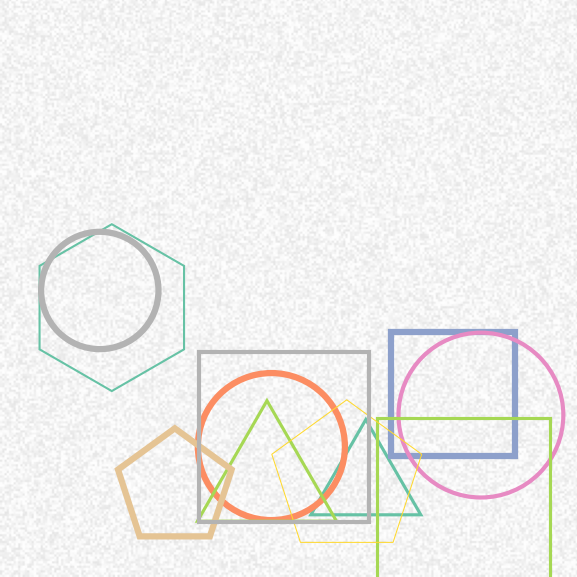[{"shape": "hexagon", "thickness": 1, "radius": 0.72, "center": [0.194, 0.466]}, {"shape": "triangle", "thickness": 1.5, "radius": 0.55, "center": [0.633, 0.163]}, {"shape": "circle", "thickness": 3, "radius": 0.64, "center": [0.47, 0.226]}, {"shape": "square", "thickness": 3, "radius": 0.54, "center": [0.785, 0.316]}, {"shape": "circle", "thickness": 2, "radius": 0.71, "center": [0.833, 0.28]}, {"shape": "square", "thickness": 1.5, "radius": 0.75, "center": [0.802, 0.127]}, {"shape": "triangle", "thickness": 1.5, "radius": 0.7, "center": [0.462, 0.166]}, {"shape": "pentagon", "thickness": 0.5, "radius": 0.68, "center": [0.6, 0.17]}, {"shape": "pentagon", "thickness": 3, "radius": 0.52, "center": [0.303, 0.154]}, {"shape": "circle", "thickness": 3, "radius": 0.51, "center": [0.173, 0.496]}, {"shape": "square", "thickness": 2, "radius": 0.74, "center": [0.491, 0.243]}]